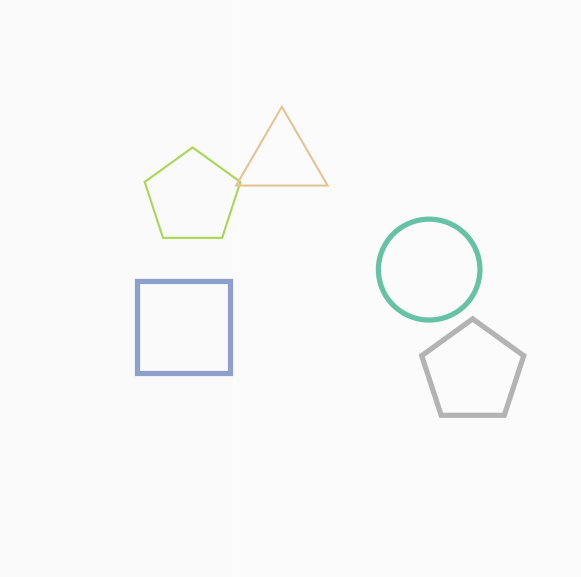[{"shape": "circle", "thickness": 2.5, "radius": 0.44, "center": [0.738, 0.532]}, {"shape": "square", "thickness": 2.5, "radius": 0.4, "center": [0.315, 0.432]}, {"shape": "pentagon", "thickness": 1, "radius": 0.43, "center": [0.331, 0.657]}, {"shape": "triangle", "thickness": 1, "radius": 0.45, "center": [0.485, 0.723]}, {"shape": "pentagon", "thickness": 2.5, "radius": 0.46, "center": [0.813, 0.355]}]